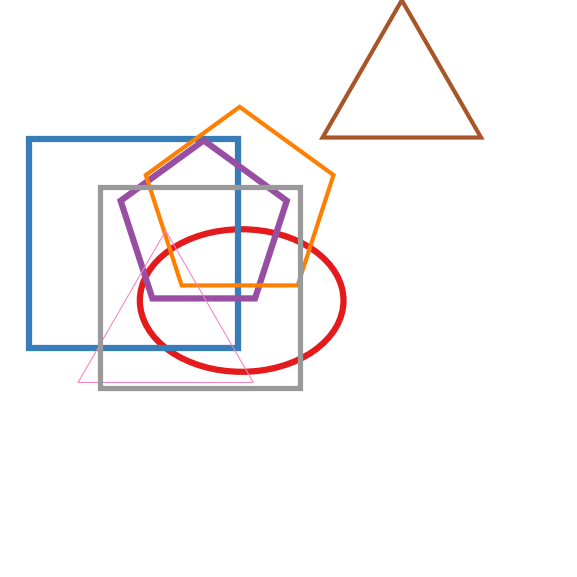[{"shape": "oval", "thickness": 3, "radius": 0.88, "center": [0.418, 0.479]}, {"shape": "square", "thickness": 3, "radius": 0.9, "center": [0.232, 0.578]}, {"shape": "pentagon", "thickness": 3, "radius": 0.76, "center": [0.353, 0.605]}, {"shape": "pentagon", "thickness": 2, "radius": 0.85, "center": [0.415, 0.643]}, {"shape": "triangle", "thickness": 2, "radius": 0.79, "center": [0.696, 0.84]}, {"shape": "triangle", "thickness": 0.5, "radius": 0.88, "center": [0.287, 0.425]}, {"shape": "square", "thickness": 2.5, "radius": 0.87, "center": [0.347, 0.501]}]